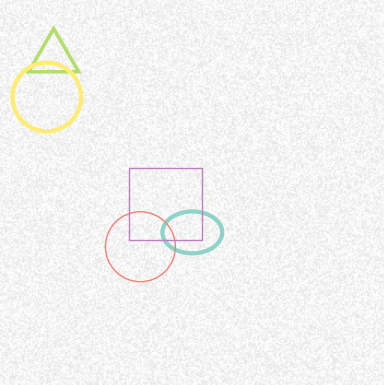[{"shape": "oval", "thickness": 3, "radius": 0.39, "center": [0.499, 0.396]}, {"shape": "circle", "thickness": 1, "radius": 0.45, "center": [0.365, 0.359]}, {"shape": "triangle", "thickness": 2.5, "radius": 0.37, "center": [0.139, 0.851]}, {"shape": "square", "thickness": 1, "radius": 0.47, "center": [0.43, 0.47]}, {"shape": "circle", "thickness": 3, "radius": 0.45, "center": [0.122, 0.748]}]